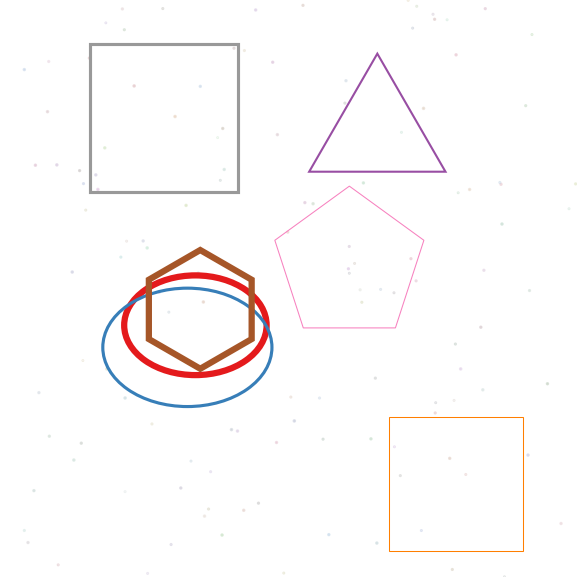[{"shape": "oval", "thickness": 3, "radius": 0.62, "center": [0.338, 0.436]}, {"shape": "oval", "thickness": 1.5, "radius": 0.73, "center": [0.324, 0.398]}, {"shape": "triangle", "thickness": 1, "radius": 0.68, "center": [0.653, 0.77]}, {"shape": "square", "thickness": 0.5, "radius": 0.58, "center": [0.789, 0.161]}, {"shape": "hexagon", "thickness": 3, "radius": 0.51, "center": [0.347, 0.463]}, {"shape": "pentagon", "thickness": 0.5, "radius": 0.68, "center": [0.605, 0.541]}, {"shape": "square", "thickness": 1.5, "radius": 0.64, "center": [0.283, 0.794]}]